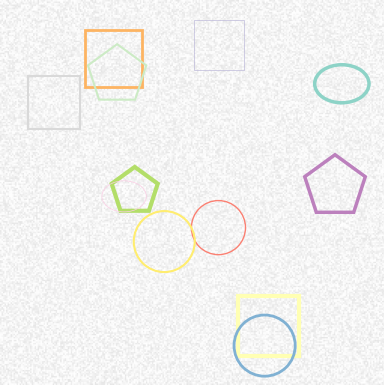[{"shape": "oval", "thickness": 2.5, "radius": 0.35, "center": [0.888, 0.782]}, {"shape": "square", "thickness": 3, "radius": 0.39, "center": [0.697, 0.153]}, {"shape": "square", "thickness": 0.5, "radius": 0.33, "center": [0.568, 0.883]}, {"shape": "circle", "thickness": 1, "radius": 0.35, "center": [0.567, 0.409]}, {"shape": "circle", "thickness": 2, "radius": 0.4, "center": [0.687, 0.102]}, {"shape": "square", "thickness": 2, "radius": 0.37, "center": [0.294, 0.847]}, {"shape": "pentagon", "thickness": 3, "radius": 0.31, "center": [0.35, 0.503]}, {"shape": "oval", "thickness": 0.5, "radius": 0.29, "center": [0.322, 0.49]}, {"shape": "square", "thickness": 1.5, "radius": 0.34, "center": [0.14, 0.734]}, {"shape": "pentagon", "thickness": 2.5, "radius": 0.41, "center": [0.87, 0.515]}, {"shape": "pentagon", "thickness": 1.5, "radius": 0.4, "center": [0.304, 0.806]}, {"shape": "circle", "thickness": 1.5, "radius": 0.4, "center": [0.427, 0.373]}]